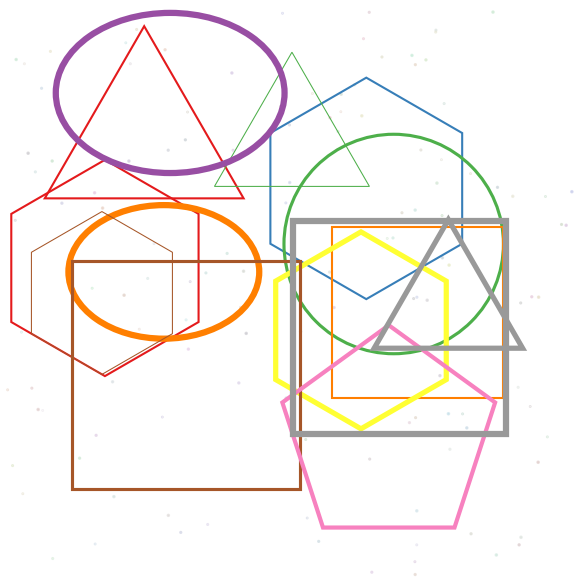[{"shape": "triangle", "thickness": 1, "radius": 0.99, "center": [0.25, 0.755]}, {"shape": "hexagon", "thickness": 1, "radius": 0.94, "center": [0.182, 0.535]}, {"shape": "hexagon", "thickness": 1, "radius": 0.96, "center": [0.634, 0.673]}, {"shape": "triangle", "thickness": 0.5, "radius": 0.77, "center": [0.506, 0.754]}, {"shape": "circle", "thickness": 1.5, "radius": 0.95, "center": [0.682, 0.577]}, {"shape": "oval", "thickness": 3, "radius": 0.99, "center": [0.295, 0.838]}, {"shape": "oval", "thickness": 3, "radius": 0.83, "center": [0.284, 0.528]}, {"shape": "square", "thickness": 1, "radius": 0.74, "center": [0.723, 0.458]}, {"shape": "hexagon", "thickness": 2.5, "radius": 0.85, "center": [0.625, 0.427]}, {"shape": "square", "thickness": 1.5, "radius": 0.99, "center": [0.322, 0.349]}, {"shape": "hexagon", "thickness": 0.5, "radius": 0.7, "center": [0.176, 0.492]}, {"shape": "pentagon", "thickness": 2, "radius": 0.97, "center": [0.673, 0.242]}, {"shape": "square", "thickness": 3, "radius": 0.92, "center": [0.692, 0.432]}, {"shape": "triangle", "thickness": 2.5, "radius": 0.74, "center": [0.776, 0.47]}]